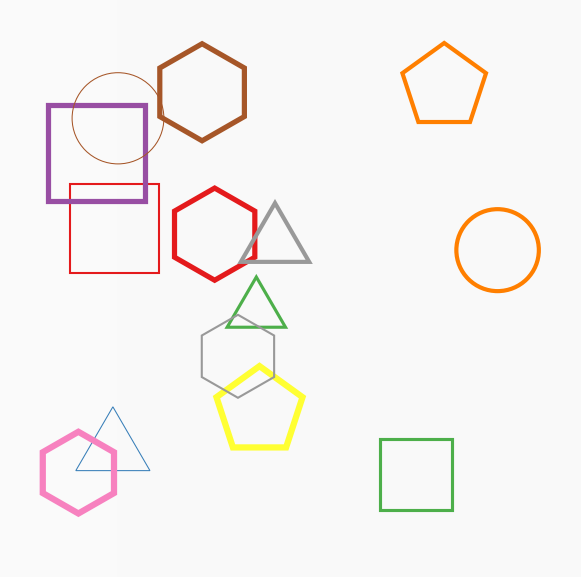[{"shape": "hexagon", "thickness": 2.5, "radius": 0.4, "center": [0.369, 0.594]}, {"shape": "square", "thickness": 1, "radius": 0.38, "center": [0.197, 0.603]}, {"shape": "triangle", "thickness": 0.5, "radius": 0.37, "center": [0.194, 0.221]}, {"shape": "triangle", "thickness": 1.5, "radius": 0.29, "center": [0.441, 0.461]}, {"shape": "square", "thickness": 1.5, "radius": 0.31, "center": [0.716, 0.178]}, {"shape": "square", "thickness": 2.5, "radius": 0.42, "center": [0.165, 0.734]}, {"shape": "pentagon", "thickness": 2, "radius": 0.38, "center": [0.764, 0.849]}, {"shape": "circle", "thickness": 2, "radius": 0.35, "center": [0.856, 0.566]}, {"shape": "pentagon", "thickness": 3, "radius": 0.39, "center": [0.446, 0.287]}, {"shape": "hexagon", "thickness": 2.5, "radius": 0.42, "center": [0.348, 0.839]}, {"shape": "circle", "thickness": 0.5, "radius": 0.39, "center": [0.203, 0.794]}, {"shape": "hexagon", "thickness": 3, "radius": 0.35, "center": [0.135, 0.181]}, {"shape": "hexagon", "thickness": 1, "radius": 0.36, "center": [0.409, 0.382]}, {"shape": "triangle", "thickness": 2, "radius": 0.34, "center": [0.473, 0.58]}]